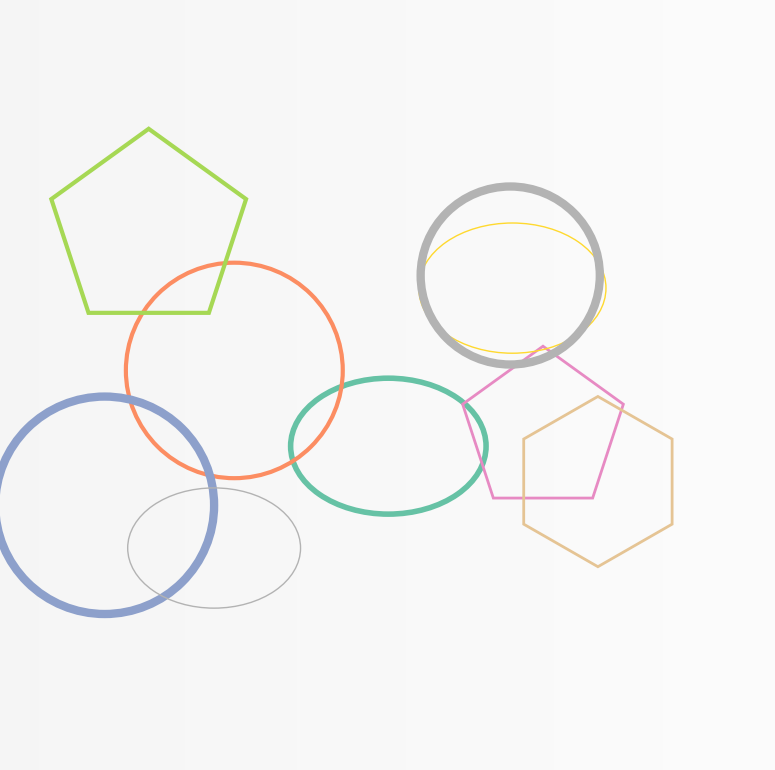[{"shape": "oval", "thickness": 2, "radius": 0.63, "center": [0.501, 0.421]}, {"shape": "circle", "thickness": 1.5, "radius": 0.7, "center": [0.302, 0.519]}, {"shape": "circle", "thickness": 3, "radius": 0.71, "center": [0.135, 0.344]}, {"shape": "pentagon", "thickness": 1, "radius": 0.55, "center": [0.701, 0.441]}, {"shape": "pentagon", "thickness": 1.5, "radius": 0.66, "center": [0.192, 0.701]}, {"shape": "oval", "thickness": 0.5, "radius": 0.6, "center": [0.661, 0.626]}, {"shape": "hexagon", "thickness": 1, "radius": 0.55, "center": [0.772, 0.375]}, {"shape": "oval", "thickness": 0.5, "radius": 0.56, "center": [0.276, 0.288]}, {"shape": "circle", "thickness": 3, "radius": 0.58, "center": [0.658, 0.642]}]